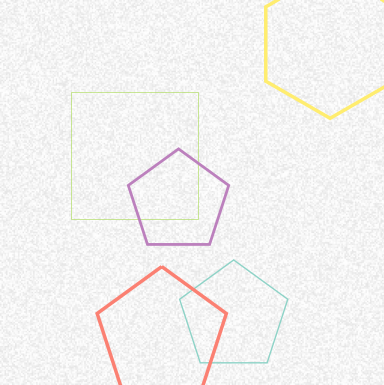[{"shape": "pentagon", "thickness": 1, "radius": 0.74, "center": [0.607, 0.177]}, {"shape": "pentagon", "thickness": 2.5, "radius": 0.88, "center": [0.42, 0.131]}, {"shape": "square", "thickness": 0.5, "radius": 0.82, "center": [0.35, 0.597]}, {"shape": "pentagon", "thickness": 2, "radius": 0.69, "center": [0.464, 0.476]}, {"shape": "hexagon", "thickness": 2.5, "radius": 0.96, "center": [0.857, 0.886]}]